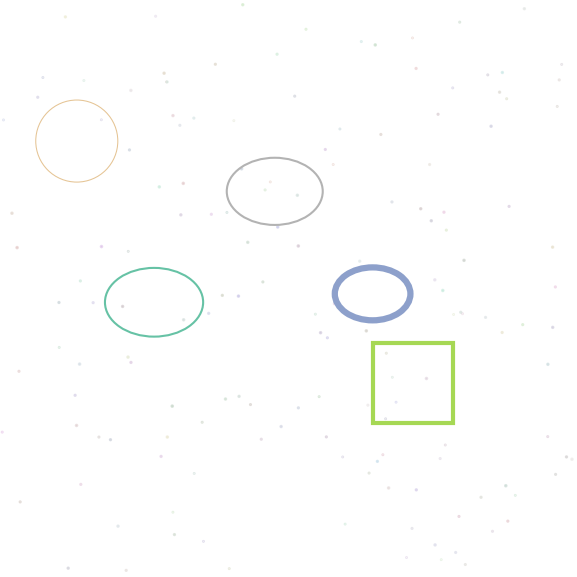[{"shape": "oval", "thickness": 1, "radius": 0.43, "center": [0.267, 0.476]}, {"shape": "oval", "thickness": 3, "radius": 0.33, "center": [0.645, 0.49]}, {"shape": "square", "thickness": 2, "radius": 0.35, "center": [0.716, 0.335]}, {"shape": "circle", "thickness": 0.5, "radius": 0.36, "center": [0.133, 0.755]}, {"shape": "oval", "thickness": 1, "radius": 0.42, "center": [0.476, 0.668]}]